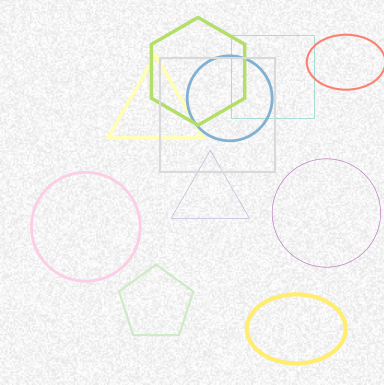[{"shape": "square", "thickness": 0.5, "radius": 0.54, "center": [0.708, 0.801]}, {"shape": "triangle", "thickness": 2.5, "radius": 0.72, "center": [0.404, 0.713]}, {"shape": "triangle", "thickness": 0.5, "radius": 0.59, "center": [0.546, 0.492]}, {"shape": "oval", "thickness": 1.5, "radius": 0.51, "center": [0.899, 0.838]}, {"shape": "circle", "thickness": 2, "radius": 0.55, "center": [0.597, 0.745]}, {"shape": "hexagon", "thickness": 2.5, "radius": 0.7, "center": [0.514, 0.815]}, {"shape": "circle", "thickness": 2, "radius": 0.71, "center": [0.223, 0.411]}, {"shape": "square", "thickness": 1.5, "radius": 0.74, "center": [0.565, 0.701]}, {"shape": "circle", "thickness": 0.5, "radius": 0.7, "center": [0.848, 0.447]}, {"shape": "pentagon", "thickness": 1.5, "radius": 0.51, "center": [0.406, 0.212]}, {"shape": "oval", "thickness": 3, "radius": 0.64, "center": [0.77, 0.146]}]